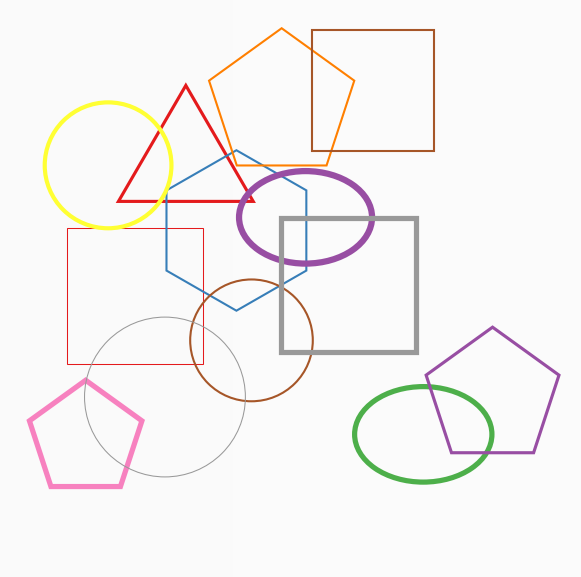[{"shape": "square", "thickness": 0.5, "radius": 0.59, "center": [0.232, 0.487]}, {"shape": "triangle", "thickness": 1.5, "radius": 0.67, "center": [0.32, 0.717]}, {"shape": "hexagon", "thickness": 1, "radius": 0.69, "center": [0.407, 0.6]}, {"shape": "oval", "thickness": 2.5, "radius": 0.59, "center": [0.728, 0.247]}, {"shape": "pentagon", "thickness": 1.5, "radius": 0.6, "center": [0.847, 0.312]}, {"shape": "oval", "thickness": 3, "radius": 0.57, "center": [0.526, 0.623]}, {"shape": "pentagon", "thickness": 1, "radius": 0.66, "center": [0.485, 0.819]}, {"shape": "circle", "thickness": 2, "radius": 0.55, "center": [0.186, 0.713]}, {"shape": "circle", "thickness": 1, "radius": 0.53, "center": [0.433, 0.41]}, {"shape": "square", "thickness": 1, "radius": 0.52, "center": [0.642, 0.842]}, {"shape": "pentagon", "thickness": 2.5, "radius": 0.51, "center": [0.147, 0.239]}, {"shape": "circle", "thickness": 0.5, "radius": 0.69, "center": [0.284, 0.312]}, {"shape": "square", "thickness": 2.5, "radius": 0.58, "center": [0.599, 0.506]}]